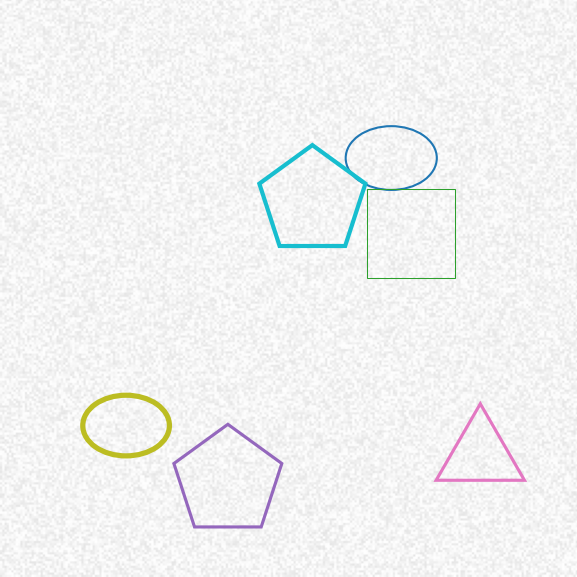[{"shape": "oval", "thickness": 1, "radius": 0.39, "center": [0.677, 0.725]}, {"shape": "square", "thickness": 0.5, "radius": 0.38, "center": [0.712, 0.595]}, {"shape": "pentagon", "thickness": 1.5, "radius": 0.49, "center": [0.395, 0.166]}, {"shape": "triangle", "thickness": 1.5, "radius": 0.44, "center": [0.832, 0.212]}, {"shape": "oval", "thickness": 2.5, "radius": 0.38, "center": [0.218, 0.262]}, {"shape": "pentagon", "thickness": 2, "radius": 0.48, "center": [0.541, 0.651]}]